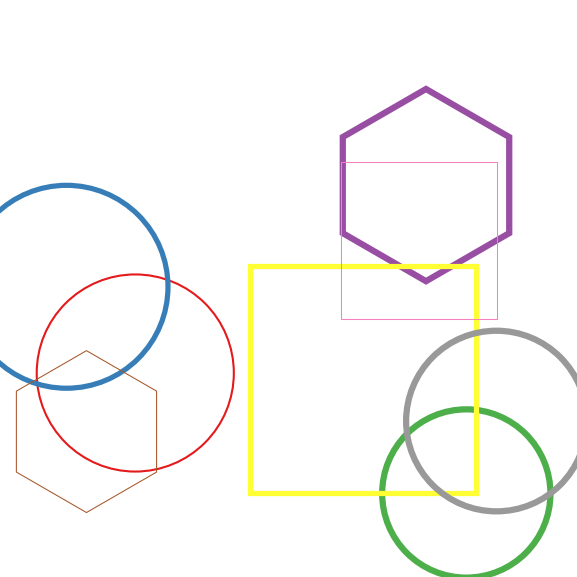[{"shape": "circle", "thickness": 1, "radius": 0.85, "center": [0.234, 0.353]}, {"shape": "circle", "thickness": 2.5, "radius": 0.88, "center": [0.115, 0.503]}, {"shape": "circle", "thickness": 3, "radius": 0.73, "center": [0.807, 0.145]}, {"shape": "hexagon", "thickness": 3, "radius": 0.83, "center": [0.738, 0.679]}, {"shape": "square", "thickness": 2.5, "radius": 0.98, "center": [0.629, 0.341]}, {"shape": "hexagon", "thickness": 0.5, "radius": 0.7, "center": [0.15, 0.252]}, {"shape": "square", "thickness": 0.5, "radius": 0.68, "center": [0.726, 0.583]}, {"shape": "circle", "thickness": 3, "radius": 0.78, "center": [0.86, 0.27]}]